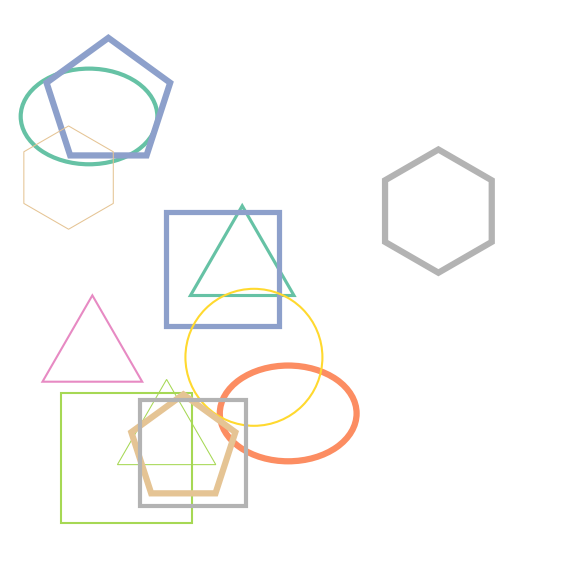[{"shape": "oval", "thickness": 2, "radius": 0.59, "center": [0.154, 0.797]}, {"shape": "triangle", "thickness": 1.5, "radius": 0.52, "center": [0.419, 0.539]}, {"shape": "oval", "thickness": 3, "radius": 0.59, "center": [0.499, 0.283]}, {"shape": "pentagon", "thickness": 3, "radius": 0.56, "center": [0.188, 0.821]}, {"shape": "square", "thickness": 2.5, "radius": 0.49, "center": [0.385, 0.533]}, {"shape": "triangle", "thickness": 1, "radius": 0.5, "center": [0.16, 0.388]}, {"shape": "triangle", "thickness": 0.5, "radius": 0.49, "center": [0.288, 0.244]}, {"shape": "square", "thickness": 1, "radius": 0.56, "center": [0.219, 0.205]}, {"shape": "circle", "thickness": 1, "radius": 0.59, "center": [0.44, 0.38]}, {"shape": "hexagon", "thickness": 0.5, "radius": 0.45, "center": [0.119, 0.692]}, {"shape": "pentagon", "thickness": 3, "radius": 0.47, "center": [0.317, 0.221]}, {"shape": "square", "thickness": 2, "radius": 0.46, "center": [0.334, 0.215]}, {"shape": "hexagon", "thickness": 3, "radius": 0.53, "center": [0.759, 0.634]}]